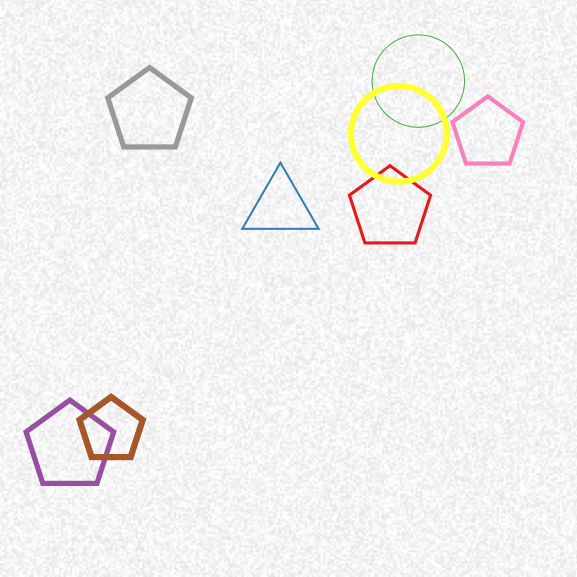[{"shape": "pentagon", "thickness": 1.5, "radius": 0.37, "center": [0.675, 0.638]}, {"shape": "triangle", "thickness": 1, "radius": 0.38, "center": [0.486, 0.641]}, {"shape": "circle", "thickness": 0.5, "radius": 0.4, "center": [0.724, 0.859]}, {"shape": "pentagon", "thickness": 2.5, "radius": 0.4, "center": [0.121, 0.227]}, {"shape": "circle", "thickness": 3, "radius": 0.41, "center": [0.691, 0.767]}, {"shape": "pentagon", "thickness": 3, "radius": 0.29, "center": [0.192, 0.254]}, {"shape": "pentagon", "thickness": 2, "radius": 0.32, "center": [0.845, 0.768]}, {"shape": "pentagon", "thickness": 2.5, "radius": 0.38, "center": [0.259, 0.806]}]